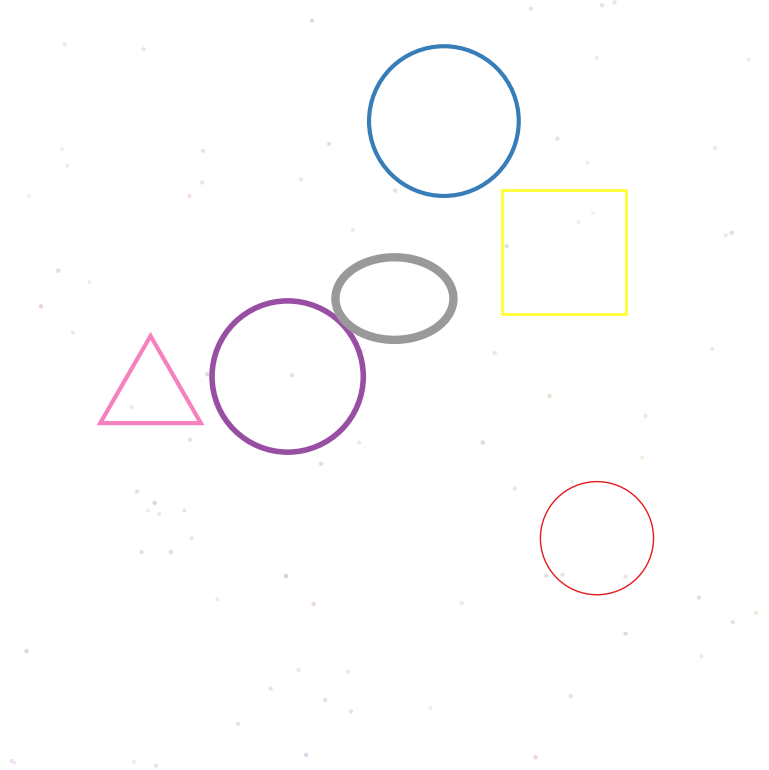[{"shape": "circle", "thickness": 0.5, "radius": 0.37, "center": [0.775, 0.301]}, {"shape": "circle", "thickness": 1.5, "radius": 0.49, "center": [0.576, 0.843]}, {"shape": "circle", "thickness": 2, "radius": 0.49, "center": [0.374, 0.511]}, {"shape": "square", "thickness": 1, "radius": 0.4, "center": [0.733, 0.672]}, {"shape": "triangle", "thickness": 1.5, "radius": 0.38, "center": [0.196, 0.488]}, {"shape": "oval", "thickness": 3, "radius": 0.38, "center": [0.512, 0.612]}]